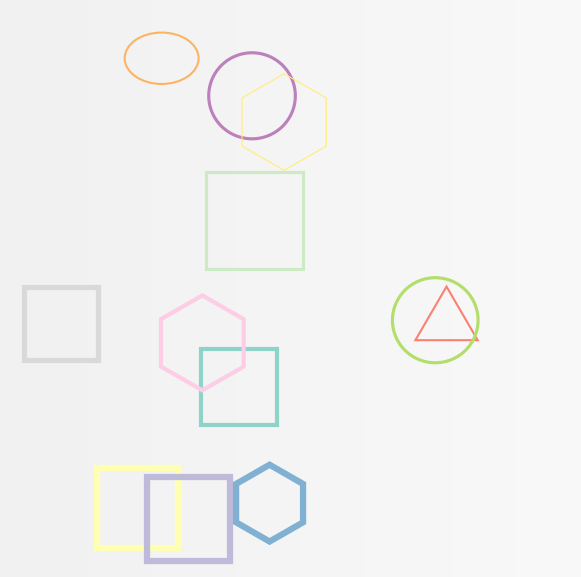[{"shape": "square", "thickness": 2, "radius": 0.33, "center": [0.412, 0.328]}, {"shape": "square", "thickness": 3, "radius": 0.35, "center": [0.236, 0.119]}, {"shape": "square", "thickness": 3, "radius": 0.36, "center": [0.325, 0.1]}, {"shape": "triangle", "thickness": 1, "radius": 0.31, "center": [0.768, 0.441]}, {"shape": "hexagon", "thickness": 3, "radius": 0.33, "center": [0.464, 0.128]}, {"shape": "oval", "thickness": 1, "radius": 0.32, "center": [0.278, 0.898]}, {"shape": "circle", "thickness": 1.5, "radius": 0.37, "center": [0.749, 0.445]}, {"shape": "hexagon", "thickness": 2, "radius": 0.41, "center": [0.348, 0.405]}, {"shape": "square", "thickness": 2.5, "radius": 0.32, "center": [0.105, 0.439]}, {"shape": "circle", "thickness": 1.5, "radius": 0.37, "center": [0.434, 0.833]}, {"shape": "square", "thickness": 1.5, "radius": 0.42, "center": [0.438, 0.617]}, {"shape": "hexagon", "thickness": 0.5, "radius": 0.42, "center": [0.489, 0.788]}]